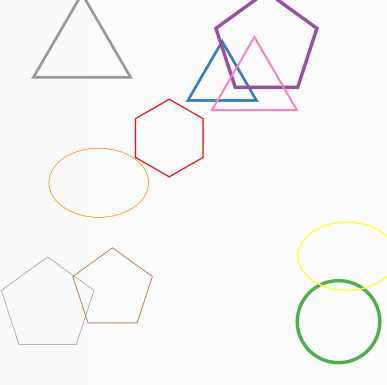[{"shape": "hexagon", "thickness": 1, "radius": 0.5, "center": [0.437, 0.641]}, {"shape": "triangle", "thickness": 2, "radius": 0.51, "center": [0.573, 0.79]}, {"shape": "circle", "thickness": 2.5, "radius": 0.53, "center": [0.874, 0.165]}, {"shape": "pentagon", "thickness": 2.5, "radius": 0.69, "center": [0.688, 0.884]}, {"shape": "oval", "thickness": 0.5, "radius": 0.64, "center": [0.255, 0.525]}, {"shape": "oval", "thickness": 1, "radius": 0.63, "center": [0.896, 0.334]}, {"shape": "pentagon", "thickness": 0.5, "radius": 0.54, "center": [0.291, 0.248]}, {"shape": "triangle", "thickness": 1.5, "radius": 0.63, "center": [0.657, 0.777]}, {"shape": "pentagon", "thickness": 0.5, "radius": 0.63, "center": [0.123, 0.207]}, {"shape": "triangle", "thickness": 2, "radius": 0.72, "center": [0.212, 0.872]}]